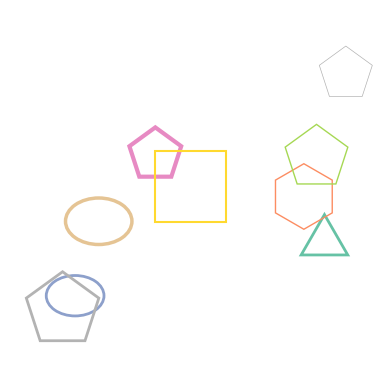[{"shape": "triangle", "thickness": 2, "radius": 0.35, "center": [0.843, 0.373]}, {"shape": "hexagon", "thickness": 1, "radius": 0.43, "center": [0.789, 0.49]}, {"shape": "oval", "thickness": 2, "radius": 0.38, "center": [0.195, 0.232]}, {"shape": "pentagon", "thickness": 3, "radius": 0.35, "center": [0.403, 0.598]}, {"shape": "pentagon", "thickness": 1, "radius": 0.43, "center": [0.822, 0.591]}, {"shape": "square", "thickness": 1.5, "radius": 0.46, "center": [0.494, 0.515]}, {"shape": "oval", "thickness": 2.5, "radius": 0.43, "center": [0.256, 0.425]}, {"shape": "pentagon", "thickness": 0.5, "radius": 0.36, "center": [0.898, 0.808]}, {"shape": "pentagon", "thickness": 2, "radius": 0.5, "center": [0.163, 0.195]}]